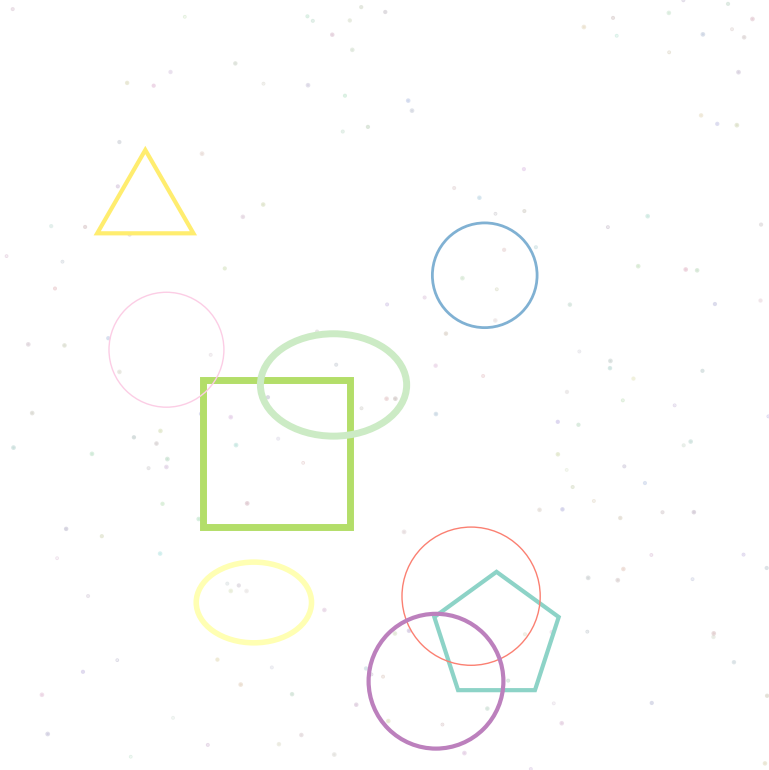[{"shape": "pentagon", "thickness": 1.5, "radius": 0.42, "center": [0.645, 0.172]}, {"shape": "oval", "thickness": 2, "radius": 0.37, "center": [0.33, 0.218]}, {"shape": "circle", "thickness": 0.5, "radius": 0.45, "center": [0.612, 0.226]}, {"shape": "circle", "thickness": 1, "radius": 0.34, "center": [0.63, 0.643]}, {"shape": "square", "thickness": 2.5, "radius": 0.48, "center": [0.359, 0.411]}, {"shape": "circle", "thickness": 0.5, "radius": 0.37, "center": [0.216, 0.546]}, {"shape": "circle", "thickness": 1.5, "radius": 0.44, "center": [0.566, 0.115]}, {"shape": "oval", "thickness": 2.5, "radius": 0.47, "center": [0.433, 0.5]}, {"shape": "triangle", "thickness": 1.5, "radius": 0.36, "center": [0.189, 0.733]}]